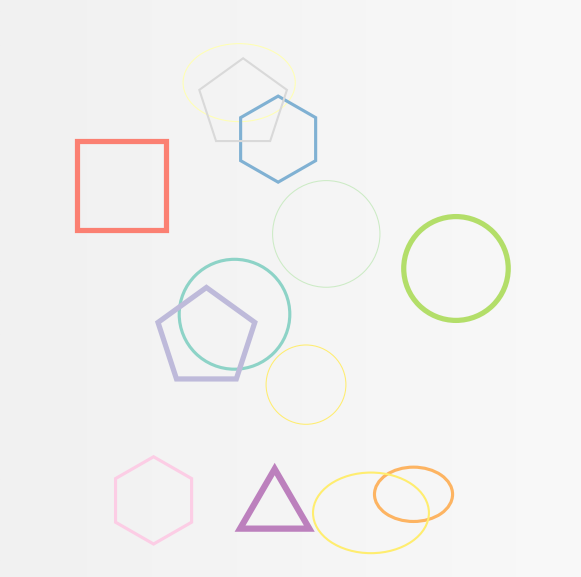[{"shape": "circle", "thickness": 1.5, "radius": 0.48, "center": [0.403, 0.455]}, {"shape": "oval", "thickness": 0.5, "radius": 0.48, "center": [0.411, 0.856]}, {"shape": "pentagon", "thickness": 2.5, "radius": 0.44, "center": [0.355, 0.414]}, {"shape": "square", "thickness": 2.5, "radius": 0.38, "center": [0.209, 0.677]}, {"shape": "hexagon", "thickness": 1.5, "radius": 0.37, "center": [0.479, 0.758]}, {"shape": "oval", "thickness": 1.5, "radius": 0.34, "center": [0.711, 0.143]}, {"shape": "circle", "thickness": 2.5, "radius": 0.45, "center": [0.784, 0.534]}, {"shape": "hexagon", "thickness": 1.5, "radius": 0.38, "center": [0.264, 0.133]}, {"shape": "pentagon", "thickness": 1, "radius": 0.4, "center": [0.418, 0.819]}, {"shape": "triangle", "thickness": 3, "radius": 0.34, "center": [0.473, 0.118]}, {"shape": "circle", "thickness": 0.5, "radius": 0.46, "center": [0.561, 0.594]}, {"shape": "circle", "thickness": 0.5, "radius": 0.34, "center": [0.526, 0.333]}, {"shape": "oval", "thickness": 1, "radius": 0.5, "center": [0.638, 0.111]}]